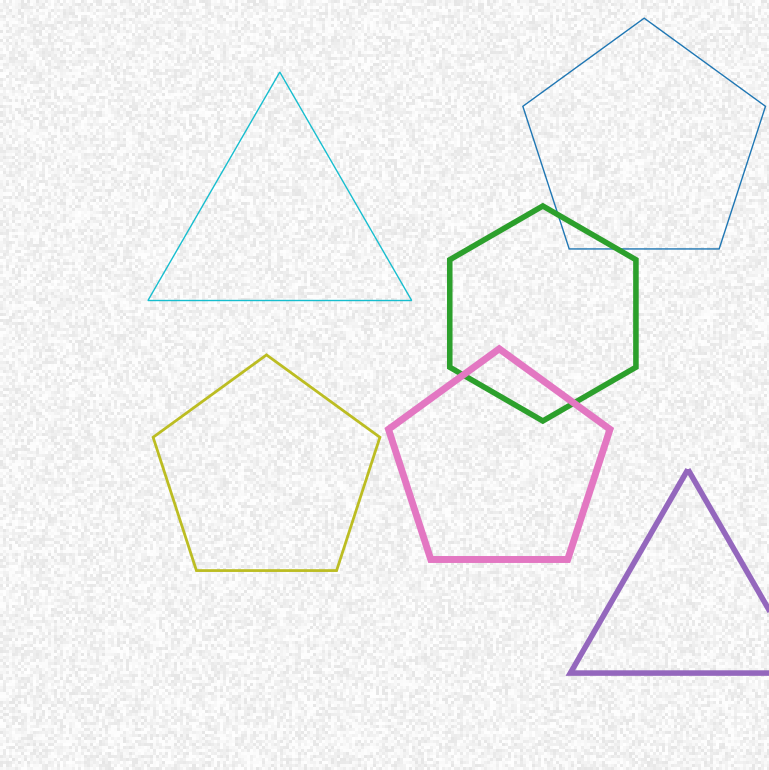[{"shape": "pentagon", "thickness": 0.5, "radius": 0.83, "center": [0.837, 0.811]}, {"shape": "hexagon", "thickness": 2, "radius": 0.7, "center": [0.705, 0.593]}, {"shape": "triangle", "thickness": 2, "radius": 0.88, "center": [0.893, 0.214]}, {"shape": "pentagon", "thickness": 2.5, "radius": 0.76, "center": [0.648, 0.396]}, {"shape": "pentagon", "thickness": 1, "radius": 0.77, "center": [0.346, 0.384]}, {"shape": "triangle", "thickness": 0.5, "radius": 0.99, "center": [0.363, 0.709]}]